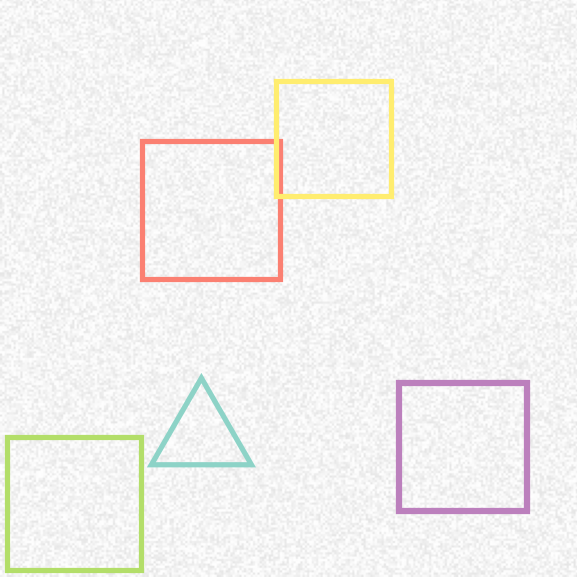[{"shape": "triangle", "thickness": 2.5, "radius": 0.5, "center": [0.349, 0.244]}, {"shape": "square", "thickness": 2.5, "radius": 0.6, "center": [0.365, 0.636]}, {"shape": "square", "thickness": 2.5, "radius": 0.58, "center": [0.128, 0.127]}, {"shape": "square", "thickness": 3, "radius": 0.55, "center": [0.801, 0.225]}, {"shape": "square", "thickness": 2.5, "radius": 0.5, "center": [0.578, 0.76]}]